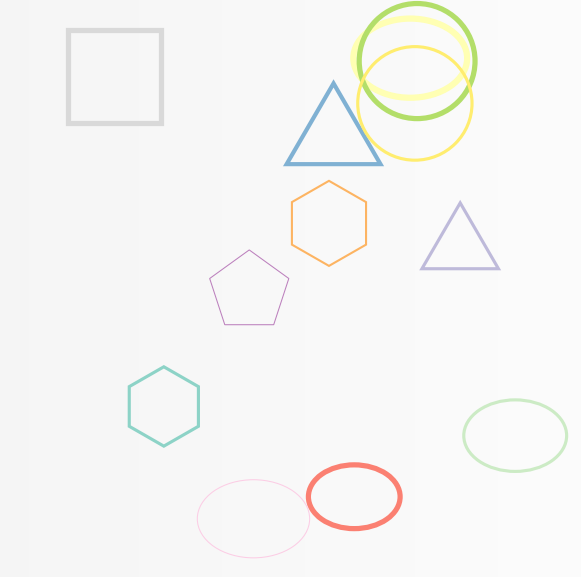[{"shape": "hexagon", "thickness": 1.5, "radius": 0.34, "center": [0.282, 0.295]}, {"shape": "oval", "thickness": 3, "radius": 0.49, "center": [0.706, 0.898]}, {"shape": "triangle", "thickness": 1.5, "radius": 0.38, "center": [0.792, 0.572]}, {"shape": "oval", "thickness": 2.5, "radius": 0.39, "center": [0.609, 0.139]}, {"shape": "triangle", "thickness": 2, "radius": 0.47, "center": [0.574, 0.762]}, {"shape": "hexagon", "thickness": 1, "radius": 0.37, "center": [0.566, 0.612]}, {"shape": "circle", "thickness": 2.5, "radius": 0.5, "center": [0.718, 0.893]}, {"shape": "oval", "thickness": 0.5, "radius": 0.48, "center": [0.436, 0.101]}, {"shape": "square", "thickness": 2.5, "radius": 0.4, "center": [0.197, 0.867]}, {"shape": "pentagon", "thickness": 0.5, "radius": 0.36, "center": [0.429, 0.495]}, {"shape": "oval", "thickness": 1.5, "radius": 0.44, "center": [0.886, 0.245]}, {"shape": "circle", "thickness": 1.5, "radius": 0.49, "center": [0.714, 0.82]}]